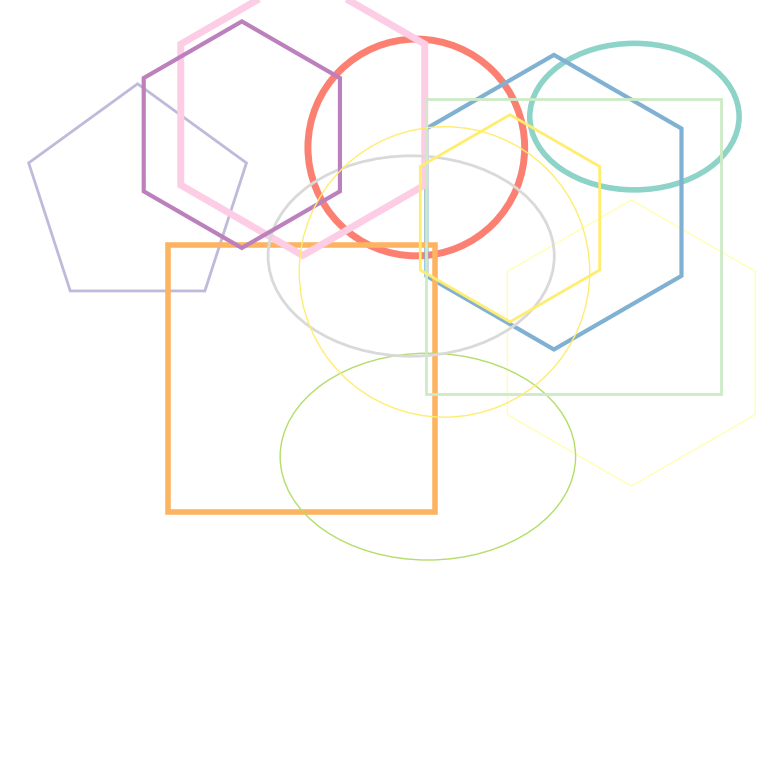[{"shape": "oval", "thickness": 2, "radius": 0.68, "center": [0.824, 0.849]}, {"shape": "hexagon", "thickness": 0.5, "radius": 0.93, "center": [0.82, 0.555]}, {"shape": "pentagon", "thickness": 1, "radius": 0.74, "center": [0.179, 0.742]}, {"shape": "circle", "thickness": 2.5, "radius": 0.7, "center": [0.541, 0.808]}, {"shape": "hexagon", "thickness": 1.5, "radius": 0.96, "center": [0.719, 0.737]}, {"shape": "square", "thickness": 2, "radius": 0.87, "center": [0.392, 0.508]}, {"shape": "oval", "thickness": 0.5, "radius": 0.96, "center": [0.556, 0.407]}, {"shape": "hexagon", "thickness": 2.5, "radius": 0.91, "center": [0.393, 0.851]}, {"shape": "oval", "thickness": 1, "radius": 0.93, "center": [0.534, 0.668]}, {"shape": "hexagon", "thickness": 1.5, "radius": 0.74, "center": [0.314, 0.825]}, {"shape": "square", "thickness": 1, "radius": 0.96, "center": [0.745, 0.68]}, {"shape": "circle", "thickness": 0.5, "radius": 0.94, "center": [0.577, 0.647]}, {"shape": "hexagon", "thickness": 1, "radius": 0.67, "center": [0.662, 0.717]}]